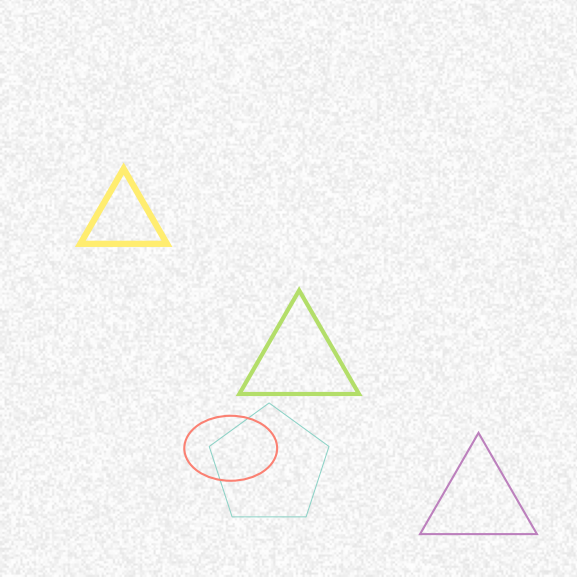[{"shape": "pentagon", "thickness": 0.5, "radius": 0.55, "center": [0.466, 0.192]}, {"shape": "oval", "thickness": 1, "radius": 0.4, "center": [0.4, 0.223]}, {"shape": "triangle", "thickness": 2, "radius": 0.6, "center": [0.518, 0.377]}, {"shape": "triangle", "thickness": 1, "radius": 0.58, "center": [0.829, 0.133]}, {"shape": "triangle", "thickness": 3, "radius": 0.43, "center": [0.214, 0.62]}]